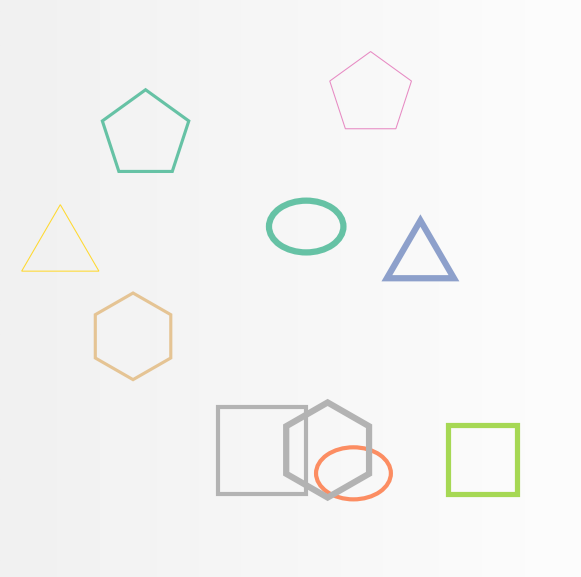[{"shape": "oval", "thickness": 3, "radius": 0.32, "center": [0.527, 0.607]}, {"shape": "pentagon", "thickness": 1.5, "radius": 0.39, "center": [0.25, 0.766]}, {"shape": "oval", "thickness": 2, "radius": 0.32, "center": [0.608, 0.18]}, {"shape": "triangle", "thickness": 3, "radius": 0.33, "center": [0.723, 0.551]}, {"shape": "pentagon", "thickness": 0.5, "radius": 0.37, "center": [0.638, 0.836]}, {"shape": "square", "thickness": 2.5, "radius": 0.3, "center": [0.83, 0.203]}, {"shape": "triangle", "thickness": 0.5, "radius": 0.38, "center": [0.104, 0.568]}, {"shape": "hexagon", "thickness": 1.5, "radius": 0.37, "center": [0.229, 0.417]}, {"shape": "hexagon", "thickness": 3, "radius": 0.41, "center": [0.564, 0.22]}, {"shape": "square", "thickness": 2, "radius": 0.38, "center": [0.451, 0.22]}]